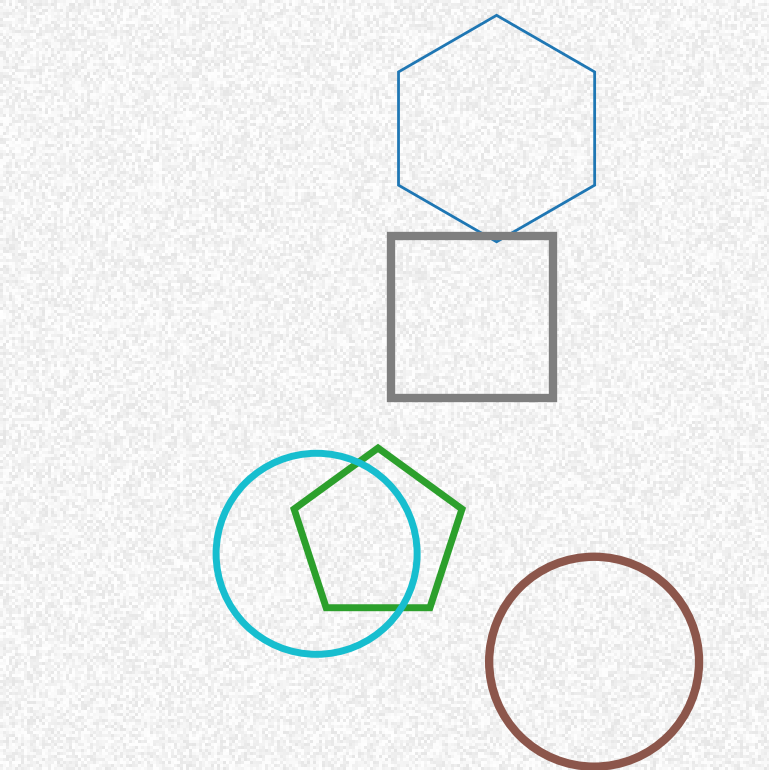[{"shape": "hexagon", "thickness": 1, "radius": 0.74, "center": [0.645, 0.833]}, {"shape": "pentagon", "thickness": 2.5, "radius": 0.57, "center": [0.491, 0.303]}, {"shape": "circle", "thickness": 3, "radius": 0.68, "center": [0.772, 0.141]}, {"shape": "square", "thickness": 3, "radius": 0.53, "center": [0.613, 0.588]}, {"shape": "circle", "thickness": 2.5, "radius": 0.65, "center": [0.411, 0.281]}]